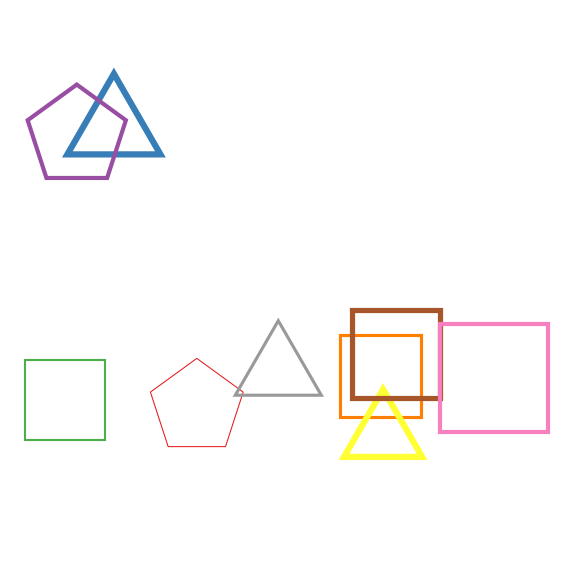[{"shape": "pentagon", "thickness": 0.5, "radius": 0.42, "center": [0.341, 0.294]}, {"shape": "triangle", "thickness": 3, "radius": 0.47, "center": [0.197, 0.778]}, {"shape": "square", "thickness": 1, "radius": 0.35, "center": [0.112, 0.307]}, {"shape": "pentagon", "thickness": 2, "radius": 0.45, "center": [0.133, 0.763]}, {"shape": "square", "thickness": 1.5, "radius": 0.35, "center": [0.659, 0.348]}, {"shape": "triangle", "thickness": 3, "radius": 0.39, "center": [0.663, 0.247]}, {"shape": "square", "thickness": 2.5, "radius": 0.38, "center": [0.686, 0.386]}, {"shape": "square", "thickness": 2, "radius": 0.47, "center": [0.856, 0.345]}, {"shape": "triangle", "thickness": 1.5, "radius": 0.43, "center": [0.482, 0.358]}]